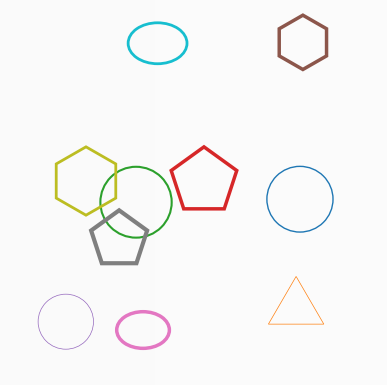[{"shape": "circle", "thickness": 1, "radius": 0.43, "center": [0.774, 0.483]}, {"shape": "triangle", "thickness": 0.5, "radius": 0.41, "center": [0.764, 0.199]}, {"shape": "circle", "thickness": 1.5, "radius": 0.46, "center": [0.351, 0.475]}, {"shape": "pentagon", "thickness": 2.5, "radius": 0.44, "center": [0.526, 0.53]}, {"shape": "circle", "thickness": 0.5, "radius": 0.36, "center": [0.17, 0.164]}, {"shape": "hexagon", "thickness": 2.5, "radius": 0.35, "center": [0.782, 0.89]}, {"shape": "oval", "thickness": 2.5, "radius": 0.34, "center": [0.369, 0.143]}, {"shape": "pentagon", "thickness": 3, "radius": 0.38, "center": [0.307, 0.378]}, {"shape": "hexagon", "thickness": 2, "radius": 0.44, "center": [0.222, 0.53]}, {"shape": "oval", "thickness": 2, "radius": 0.38, "center": [0.407, 0.888]}]